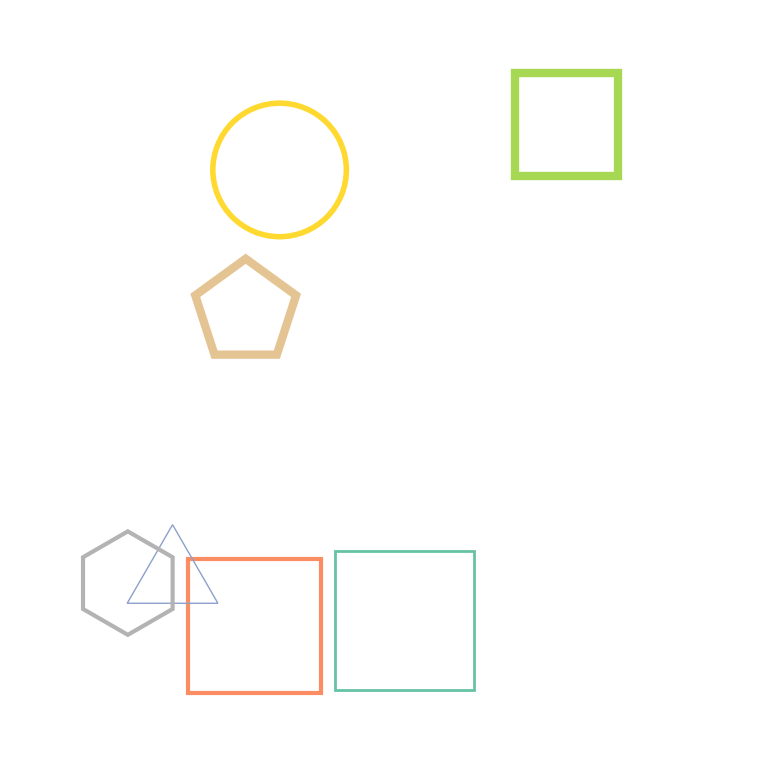[{"shape": "square", "thickness": 1, "radius": 0.45, "center": [0.526, 0.194]}, {"shape": "square", "thickness": 1.5, "radius": 0.43, "center": [0.33, 0.187]}, {"shape": "triangle", "thickness": 0.5, "radius": 0.34, "center": [0.224, 0.251]}, {"shape": "square", "thickness": 3, "radius": 0.33, "center": [0.736, 0.838]}, {"shape": "circle", "thickness": 2, "radius": 0.43, "center": [0.363, 0.779]}, {"shape": "pentagon", "thickness": 3, "radius": 0.34, "center": [0.319, 0.595]}, {"shape": "hexagon", "thickness": 1.5, "radius": 0.34, "center": [0.166, 0.243]}]